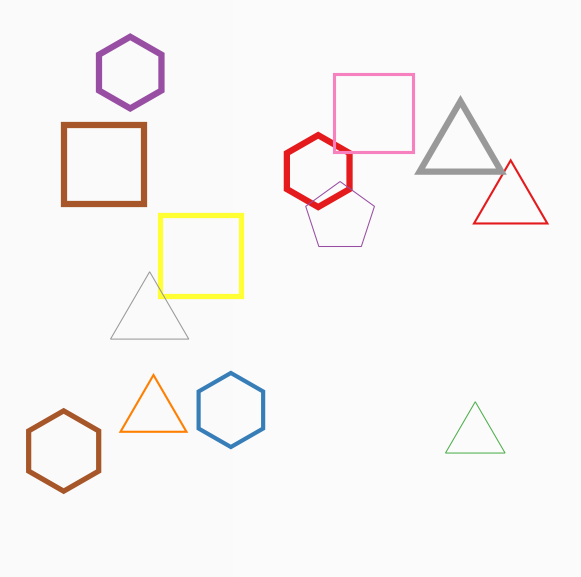[{"shape": "hexagon", "thickness": 3, "radius": 0.31, "center": [0.547, 0.703]}, {"shape": "triangle", "thickness": 1, "radius": 0.36, "center": [0.879, 0.649]}, {"shape": "hexagon", "thickness": 2, "radius": 0.32, "center": [0.397, 0.289]}, {"shape": "triangle", "thickness": 0.5, "radius": 0.3, "center": [0.818, 0.244]}, {"shape": "pentagon", "thickness": 0.5, "radius": 0.31, "center": [0.585, 0.623]}, {"shape": "hexagon", "thickness": 3, "radius": 0.31, "center": [0.224, 0.873]}, {"shape": "triangle", "thickness": 1, "radius": 0.33, "center": [0.264, 0.284]}, {"shape": "square", "thickness": 2.5, "radius": 0.35, "center": [0.345, 0.556]}, {"shape": "hexagon", "thickness": 2.5, "radius": 0.35, "center": [0.11, 0.218]}, {"shape": "square", "thickness": 3, "radius": 0.35, "center": [0.179, 0.714]}, {"shape": "square", "thickness": 1.5, "radius": 0.34, "center": [0.643, 0.804]}, {"shape": "triangle", "thickness": 0.5, "radius": 0.39, "center": [0.257, 0.451]}, {"shape": "triangle", "thickness": 3, "radius": 0.41, "center": [0.792, 0.743]}]